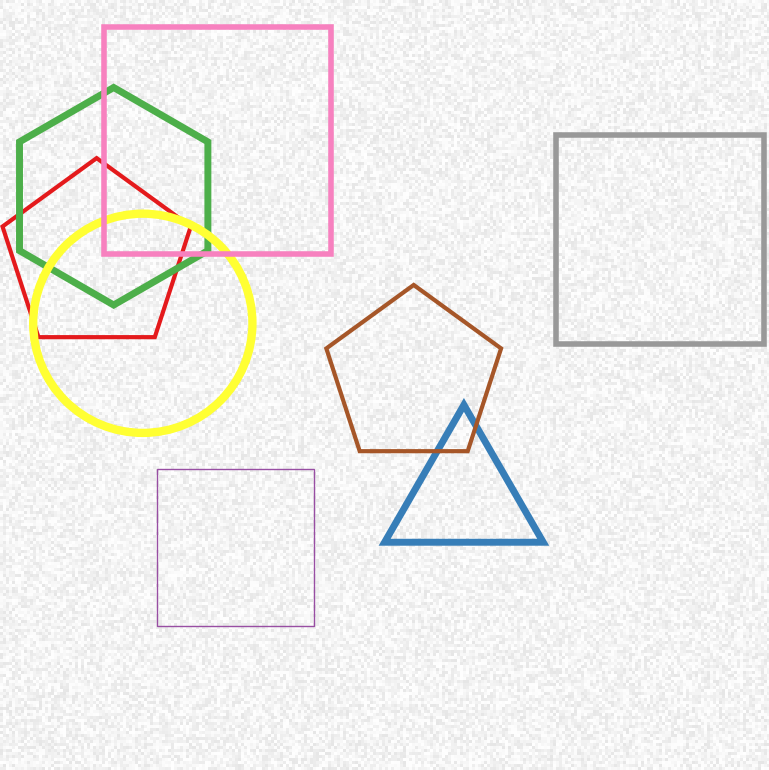[{"shape": "pentagon", "thickness": 1.5, "radius": 0.64, "center": [0.126, 0.666]}, {"shape": "triangle", "thickness": 2.5, "radius": 0.59, "center": [0.603, 0.355]}, {"shape": "hexagon", "thickness": 2.5, "radius": 0.71, "center": [0.148, 0.745]}, {"shape": "square", "thickness": 0.5, "radius": 0.51, "center": [0.306, 0.289]}, {"shape": "circle", "thickness": 3, "radius": 0.71, "center": [0.185, 0.58]}, {"shape": "pentagon", "thickness": 1.5, "radius": 0.6, "center": [0.537, 0.511]}, {"shape": "square", "thickness": 2, "radius": 0.74, "center": [0.282, 0.817]}, {"shape": "square", "thickness": 2, "radius": 0.68, "center": [0.857, 0.689]}]